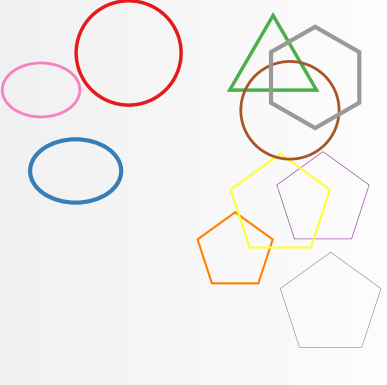[{"shape": "circle", "thickness": 2.5, "radius": 0.68, "center": [0.332, 0.862]}, {"shape": "oval", "thickness": 3, "radius": 0.59, "center": [0.195, 0.556]}, {"shape": "triangle", "thickness": 2.5, "radius": 0.65, "center": [0.705, 0.831]}, {"shape": "pentagon", "thickness": 0.5, "radius": 0.63, "center": [0.834, 0.481]}, {"shape": "pentagon", "thickness": 1.5, "radius": 0.51, "center": [0.607, 0.347]}, {"shape": "pentagon", "thickness": 1.5, "radius": 0.67, "center": [0.723, 0.466]}, {"shape": "circle", "thickness": 2, "radius": 0.63, "center": [0.748, 0.714]}, {"shape": "oval", "thickness": 2, "radius": 0.5, "center": [0.106, 0.766]}, {"shape": "hexagon", "thickness": 3, "radius": 0.66, "center": [0.813, 0.799]}, {"shape": "pentagon", "thickness": 0.5, "radius": 0.68, "center": [0.853, 0.208]}]